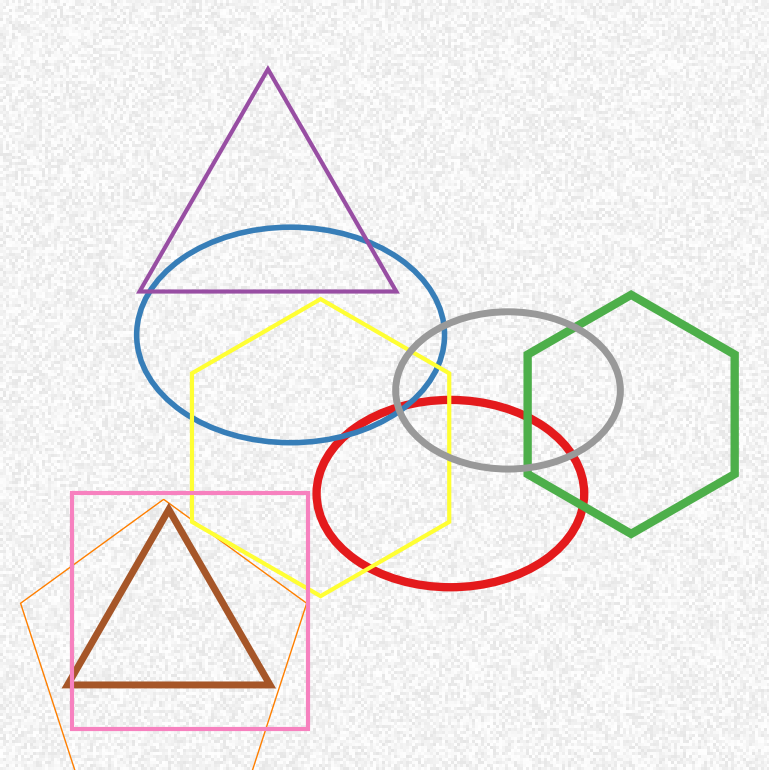[{"shape": "oval", "thickness": 3, "radius": 0.87, "center": [0.585, 0.359]}, {"shape": "oval", "thickness": 2, "radius": 1.0, "center": [0.377, 0.565]}, {"shape": "hexagon", "thickness": 3, "radius": 0.78, "center": [0.82, 0.462]}, {"shape": "triangle", "thickness": 1.5, "radius": 0.96, "center": [0.348, 0.718]}, {"shape": "pentagon", "thickness": 0.5, "radius": 0.98, "center": [0.213, 0.156]}, {"shape": "hexagon", "thickness": 1.5, "radius": 0.96, "center": [0.416, 0.419]}, {"shape": "triangle", "thickness": 2.5, "radius": 0.76, "center": [0.219, 0.186]}, {"shape": "square", "thickness": 1.5, "radius": 0.77, "center": [0.247, 0.207]}, {"shape": "oval", "thickness": 2.5, "radius": 0.73, "center": [0.66, 0.493]}]